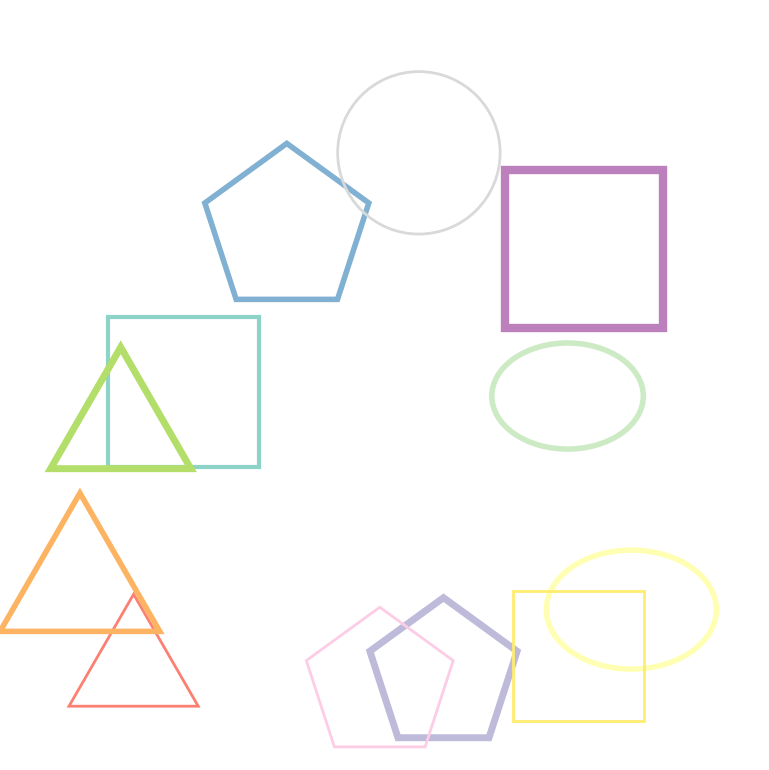[{"shape": "square", "thickness": 1.5, "radius": 0.49, "center": [0.238, 0.491]}, {"shape": "oval", "thickness": 2, "radius": 0.55, "center": [0.82, 0.208]}, {"shape": "pentagon", "thickness": 2.5, "radius": 0.5, "center": [0.576, 0.123]}, {"shape": "triangle", "thickness": 1, "radius": 0.48, "center": [0.173, 0.131]}, {"shape": "pentagon", "thickness": 2, "radius": 0.56, "center": [0.372, 0.702]}, {"shape": "triangle", "thickness": 2, "radius": 0.6, "center": [0.104, 0.24]}, {"shape": "triangle", "thickness": 2.5, "radius": 0.53, "center": [0.157, 0.444]}, {"shape": "pentagon", "thickness": 1, "radius": 0.5, "center": [0.493, 0.111]}, {"shape": "circle", "thickness": 1, "radius": 0.53, "center": [0.544, 0.802]}, {"shape": "square", "thickness": 3, "radius": 0.51, "center": [0.759, 0.677]}, {"shape": "oval", "thickness": 2, "radius": 0.49, "center": [0.737, 0.486]}, {"shape": "square", "thickness": 1, "radius": 0.42, "center": [0.751, 0.149]}]